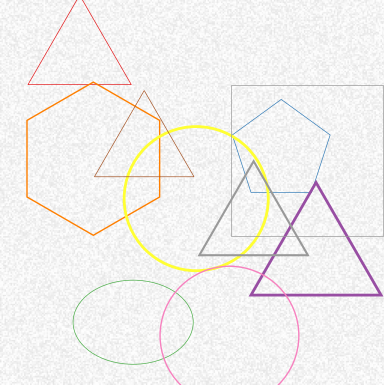[{"shape": "triangle", "thickness": 0.5, "radius": 0.77, "center": [0.207, 0.858]}, {"shape": "pentagon", "thickness": 0.5, "radius": 0.67, "center": [0.73, 0.608]}, {"shape": "oval", "thickness": 0.5, "radius": 0.78, "center": [0.346, 0.163]}, {"shape": "triangle", "thickness": 2, "radius": 0.98, "center": [0.821, 0.331]}, {"shape": "hexagon", "thickness": 1, "radius": 0.99, "center": [0.242, 0.588]}, {"shape": "circle", "thickness": 2, "radius": 0.94, "center": [0.51, 0.484]}, {"shape": "triangle", "thickness": 0.5, "radius": 0.75, "center": [0.375, 0.616]}, {"shape": "circle", "thickness": 1, "radius": 0.9, "center": [0.596, 0.128]}, {"shape": "triangle", "thickness": 1.5, "radius": 0.81, "center": [0.659, 0.418]}, {"shape": "square", "thickness": 0.5, "radius": 0.98, "center": [0.797, 0.583]}]